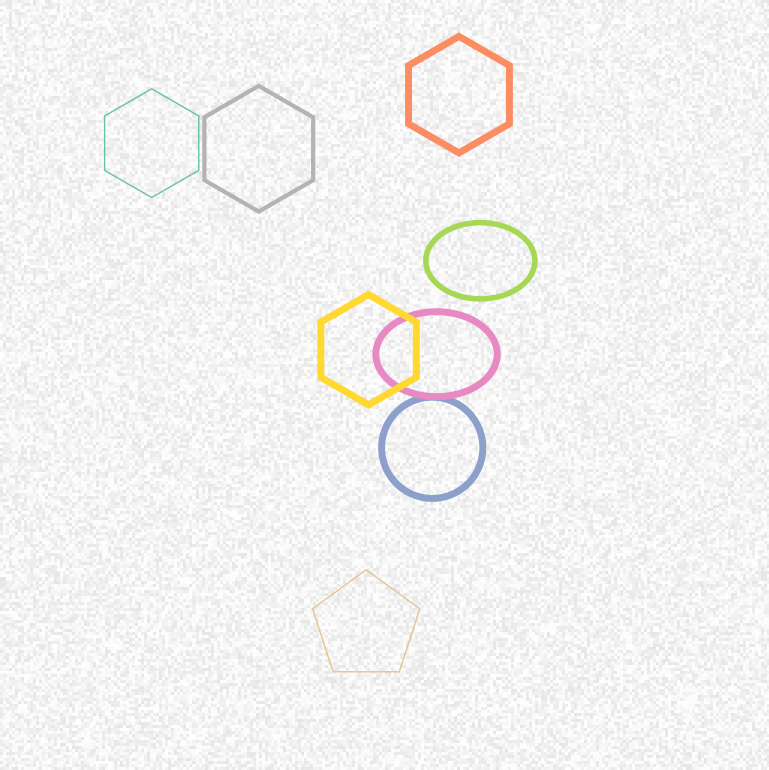[{"shape": "hexagon", "thickness": 0.5, "radius": 0.35, "center": [0.197, 0.814]}, {"shape": "hexagon", "thickness": 2.5, "radius": 0.38, "center": [0.596, 0.877]}, {"shape": "circle", "thickness": 2.5, "radius": 0.33, "center": [0.561, 0.418]}, {"shape": "oval", "thickness": 2.5, "radius": 0.39, "center": [0.567, 0.54]}, {"shape": "oval", "thickness": 2, "radius": 0.35, "center": [0.624, 0.661]}, {"shape": "hexagon", "thickness": 2.5, "radius": 0.36, "center": [0.479, 0.546]}, {"shape": "pentagon", "thickness": 0.5, "radius": 0.37, "center": [0.476, 0.187]}, {"shape": "hexagon", "thickness": 1.5, "radius": 0.41, "center": [0.336, 0.807]}]